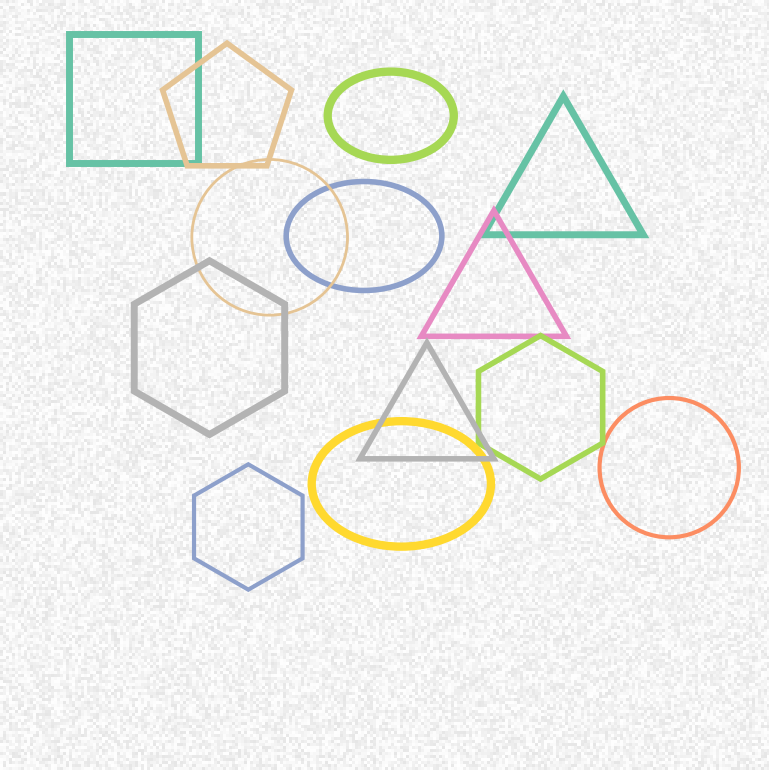[{"shape": "triangle", "thickness": 2.5, "radius": 0.6, "center": [0.732, 0.755]}, {"shape": "square", "thickness": 2.5, "radius": 0.42, "center": [0.173, 0.872]}, {"shape": "circle", "thickness": 1.5, "radius": 0.45, "center": [0.869, 0.393]}, {"shape": "oval", "thickness": 2, "radius": 0.51, "center": [0.473, 0.694]}, {"shape": "hexagon", "thickness": 1.5, "radius": 0.41, "center": [0.322, 0.316]}, {"shape": "triangle", "thickness": 2, "radius": 0.54, "center": [0.641, 0.618]}, {"shape": "hexagon", "thickness": 2, "radius": 0.47, "center": [0.702, 0.471]}, {"shape": "oval", "thickness": 3, "radius": 0.41, "center": [0.507, 0.85]}, {"shape": "oval", "thickness": 3, "radius": 0.58, "center": [0.521, 0.372]}, {"shape": "circle", "thickness": 1, "radius": 0.51, "center": [0.35, 0.692]}, {"shape": "pentagon", "thickness": 2, "radius": 0.44, "center": [0.295, 0.856]}, {"shape": "hexagon", "thickness": 2.5, "radius": 0.56, "center": [0.272, 0.549]}, {"shape": "triangle", "thickness": 2, "radius": 0.5, "center": [0.554, 0.454]}]